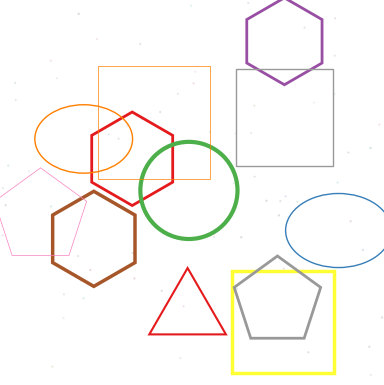[{"shape": "hexagon", "thickness": 2, "radius": 0.61, "center": [0.343, 0.588]}, {"shape": "triangle", "thickness": 1.5, "radius": 0.57, "center": [0.487, 0.189]}, {"shape": "oval", "thickness": 1, "radius": 0.69, "center": [0.879, 0.401]}, {"shape": "circle", "thickness": 3, "radius": 0.63, "center": [0.491, 0.505]}, {"shape": "hexagon", "thickness": 2, "radius": 0.56, "center": [0.739, 0.893]}, {"shape": "oval", "thickness": 1, "radius": 0.63, "center": [0.217, 0.639]}, {"shape": "square", "thickness": 0.5, "radius": 0.73, "center": [0.4, 0.681]}, {"shape": "square", "thickness": 2.5, "radius": 0.66, "center": [0.735, 0.165]}, {"shape": "hexagon", "thickness": 2.5, "radius": 0.62, "center": [0.244, 0.38]}, {"shape": "pentagon", "thickness": 0.5, "radius": 0.63, "center": [0.105, 0.438]}, {"shape": "square", "thickness": 1, "radius": 0.63, "center": [0.74, 0.696]}, {"shape": "pentagon", "thickness": 2, "radius": 0.59, "center": [0.721, 0.217]}]